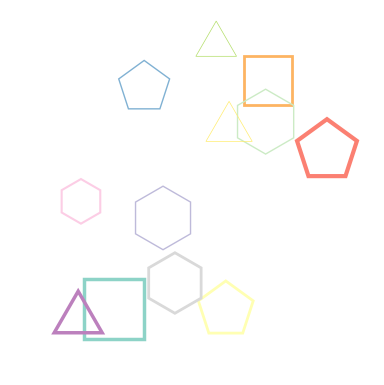[{"shape": "square", "thickness": 2.5, "radius": 0.39, "center": [0.295, 0.197]}, {"shape": "pentagon", "thickness": 2, "radius": 0.37, "center": [0.586, 0.195]}, {"shape": "hexagon", "thickness": 1, "radius": 0.41, "center": [0.423, 0.434]}, {"shape": "pentagon", "thickness": 3, "radius": 0.41, "center": [0.849, 0.609]}, {"shape": "pentagon", "thickness": 1, "radius": 0.35, "center": [0.374, 0.774]}, {"shape": "square", "thickness": 2, "radius": 0.31, "center": [0.696, 0.791]}, {"shape": "triangle", "thickness": 0.5, "radius": 0.31, "center": [0.562, 0.884]}, {"shape": "hexagon", "thickness": 1.5, "radius": 0.29, "center": [0.21, 0.477]}, {"shape": "hexagon", "thickness": 2, "radius": 0.39, "center": [0.454, 0.265]}, {"shape": "triangle", "thickness": 2.5, "radius": 0.36, "center": [0.203, 0.172]}, {"shape": "hexagon", "thickness": 1, "radius": 0.42, "center": [0.69, 0.684]}, {"shape": "triangle", "thickness": 0.5, "radius": 0.35, "center": [0.595, 0.667]}]